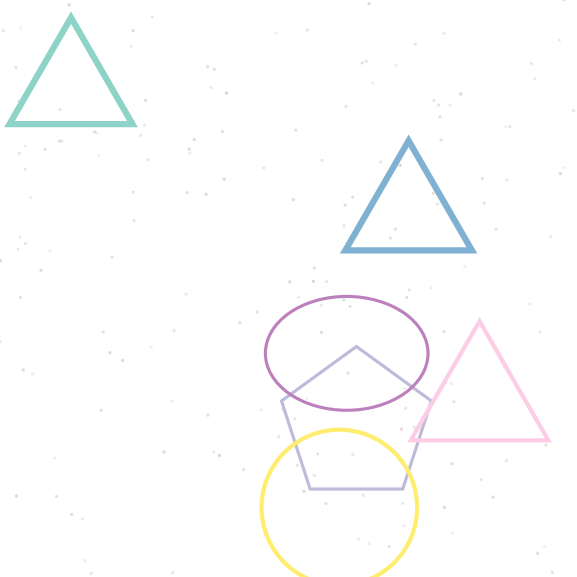[{"shape": "triangle", "thickness": 3, "radius": 0.61, "center": [0.123, 0.846]}, {"shape": "pentagon", "thickness": 1.5, "radius": 0.68, "center": [0.617, 0.263]}, {"shape": "triangle", "thickness": 3, "radius": 0.63, "center": [0.708, 0.629]}, {"shape": "triangle", "thickness": 2, "radius": 0.69, "center": [0.83, 0.305]}, {"shape": "oval", "thickness": 1.5, "radius": 0.7, "center": [0.6, 0.387]}, {"shape": "circle", "thickness": 2, "radius": 0.67, "center": [0.588, 0.12]}]